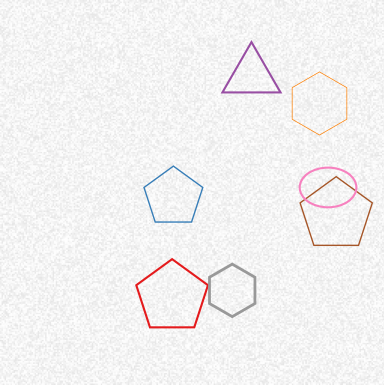[{"shape": "pentagon", "thickness": 1.5, "radius": 0.49, "center": [0.447, 0.229]}, {"shape": "pentagon", "thickness": 1, "radius": 0.4, "center": [0.45, 0.488]}, {"shape": "triangle", "thickness": 1.5, "radius": 0.44, "center": [0.653, 0.804]}, {"shape": "hexagon", "thickness": 0.5, "radius": 0.41, "center": [0.83, 0.731]}, {"shape": "pentagon", "thickness": 1, "radius": 0.49, "center": [0.873, 0.443]}, {"shape": "oval", "thickness": 1.5, "radius": 0.37, "center": [0.852, 0.513]}, {"shape": "hexagon", "thickness": 2, "radius": 0.34, "center": [0.603, 0.246]}]